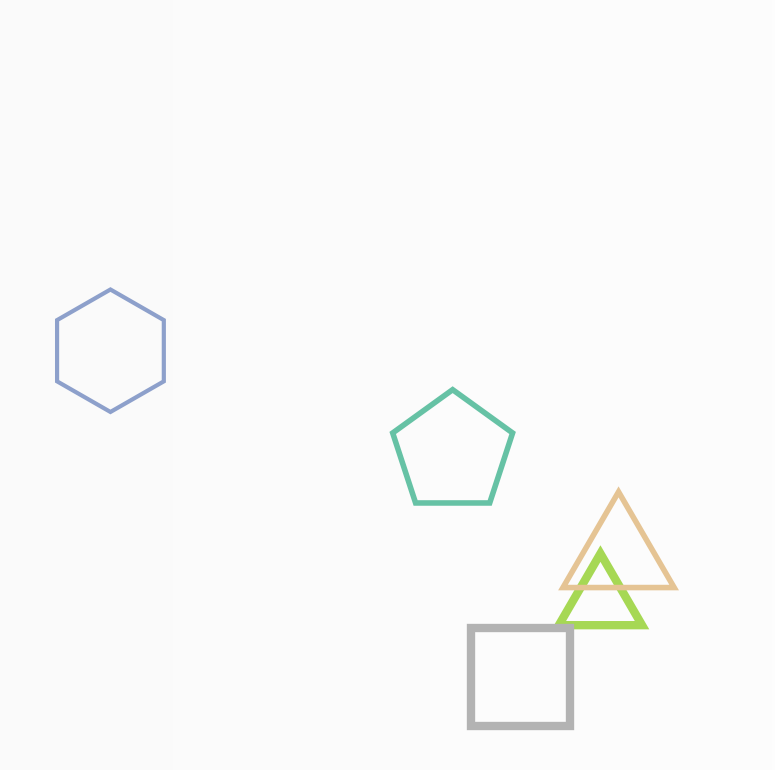[{"shape": "pentagon", "thickness": 2, "radius": 0.41, "center": [0.584, 0.413]}, {"shape": "hexagon", "thickness": 1.5, "radius": 0.4, "center": [0.143, 0.545]}, {"shape": "triangle", "thickness": 3, "radius": 0.31, "center": [0.775, 0.219]}, {"shape": "triangle", "thickness": 2, "radius": 0.41, "center": [0.798, 0.278]}, {"shape": "square", "thickness": 3, "radius": 0.32, "center": [0.672, 0.12]}]